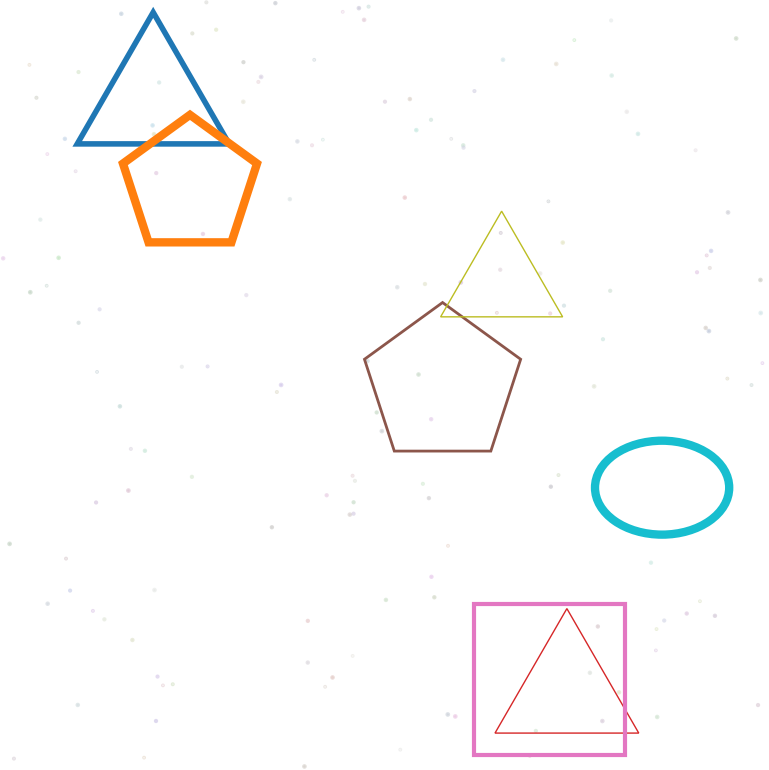[{"shape": "triangle", "thickness": 2, "radius": 0.57, "center": [0.199, 0.87]}, {"shape": "pentagon", "thickness": 3, "radius": 0.46, "center": [0.247, 0.759]}, {"shape": "triangle", "thickness": 0.5, "radius": 0.54, "center": [0.736, 0.102]}, {"shape": "pentagon", "thickness": 1, "radius": 0.53, "center": [0.575, 0.5]}, {"shape": "square", "thickness": 1.5, "radius": 0.49, "center": [0.713, 0.117]}, {"shape": "triangle", "thickness": 0.5, "radius": 0.46, "center": [0.651, 0.634]}, {"shape": "oval", "thickness": 3, "radius": 0.44, "center": [0.86, 0.367]}]